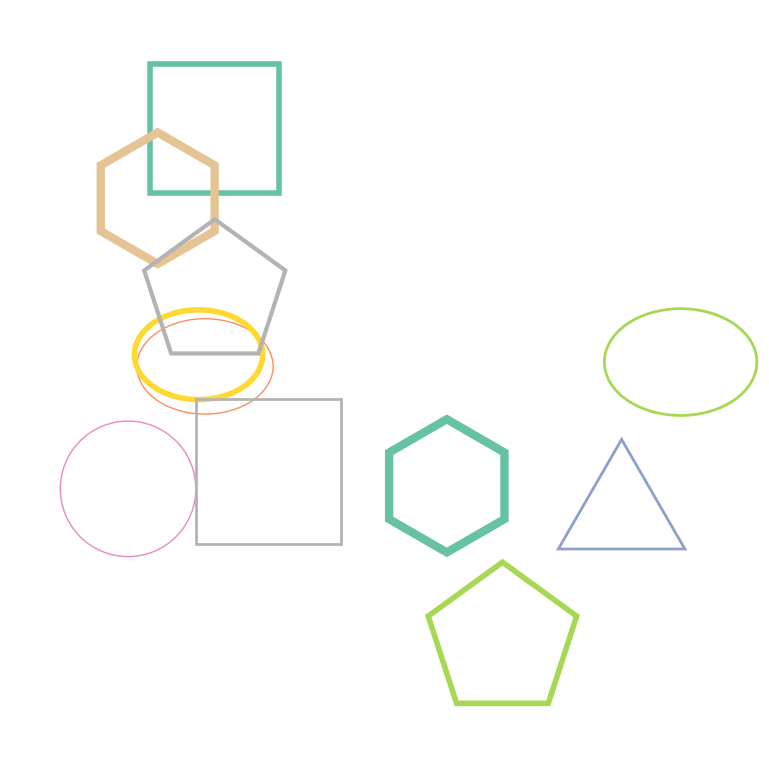[{"shape": "square", "thickness": 2, "radius": 0.42, "center": [0.279, 0.833]}, {"shape": "hexagon", "thickness": 3, "radius": 0.43, "center": [0.58, 0.369]}, {"shape": "oval", "thickness": 0.5, "radius": 0.44, "center": [0.266, 0.524]}, {"shape": "triangle", "thickness": 1, "radius": 0.47, "center": [0.807, 0.334]}, {"shape": "circle", "thickness": 0.5, "radius": 0.44, "center": [0.166, 0.365]}, {"shape": "oval", "thickness": 1, "radius": 0.5, "center": [0.884, 0.53]}, {"shape": "pentagon", "thickness": 2, "radius": 0.51, "center": [0.653, 0.169]}, {"shape": "oval", "thickness": 2, "radius": 0.42, "center": [0.258, 0.539]}, {"shape": "hexagon", "thickness": 3, "radius": 0.43, "center": [0.205, 0.743]}, {"shape": "square", "thickness": 1, "radius": 0.47, "center": [0.348, 0.388]}, {"shape": "pentagon", "thickness": 1.5, "radius": 0.48, "center": [0.279, 0.619]}]